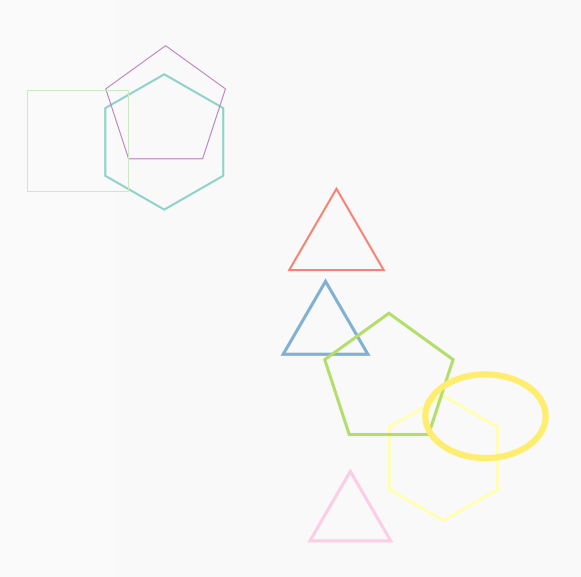[{"shape": "hexagon", "thickness": 1, "radius": 0.59, "center": [0.283, 0.753]}, {"shape": "hexagon", "thickness": 1.5, "radius": 0.54, "center": [0.763, 0.206]}, {"shape": "triangle", "thickness": 1, "radius": 0.47, "center": [0.579, 0.578]}, {"shape": "triangle", "thickness": 1.5, "radius": 0.42, "center": [0.56, 0.428]}, {"shape": "pentagon", "thickness": 1.5, "radius": 0.58, "center": [0.669, 0.341]}, {"shape": "triangle", "thickness": 1.5, "radius": 0.4, "center": [0.603, 0.103]}, {"shape": "pentagon", "thickness": 0.5, "radius": 0.54, "center": [0.285, 0.812]}, {"shape": "square", "thickness": 0.5, "radius": 0.43, "center": [0.133, 0.756]}, {"shape": "oval", "thickness": 3, "radius": 0.52, "center": [0.835, 0.278]}]